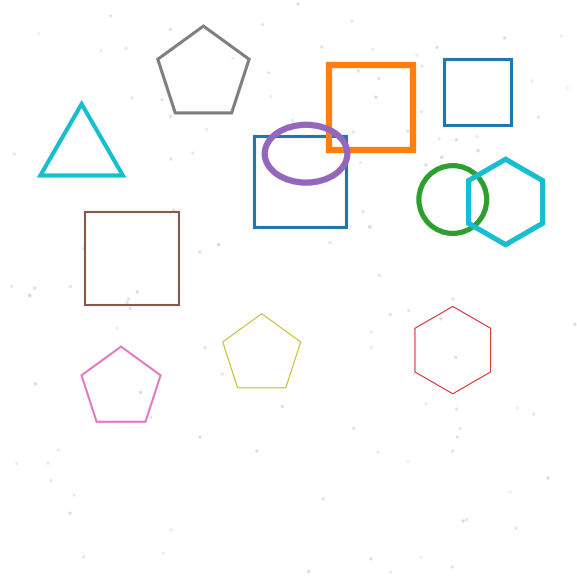[{"shape": "square", "thickness": 1.5, "radius": 0.4, "center": [0.519, 0.685]}, {"shape": "square", "thickness": 1.5, "radius": 0.29, "center": [0.827, 0.84]}, {"shape": "square", "thickness": 3, "radius": 0.37, "center": [0.642, 0.813]}, {"shape": "circle", "thickness": 2.5, "radius": 0.29, "center": [0.784, 0.654]}, {"shape": "hexagon", "thickness": 0.5, "radius": 0.38, "center": [0.784, 0.393]}, {"shape": "oval", "thickness": 3, "radius": 0.36, "center": [0.53, 0.733]}, {"shape": "square", "thickness": 1, "radius": 0.4, "center": [0.228, 0.551]}, {"shape": "pentagon", "thickness": 1, "radius": 0.36, "center": [0.21, 0.327]}, {"shape": "pentagon", "thickness": 1.5, "radius": 0.42, "center": [0.352, 0.871]}, {"shape": "pentagon", "thickness": 0.5, "radius": 0.35, "center": [0.453, 0.385]}, {"shape": "hexagon", "thickness": 2.5, "radius": 0.37, "center": [0.876, 0.649]}, {"shape": "triangle", "thickness": 2, "radius": 0.41, "center": [0.141, 0.737]}]